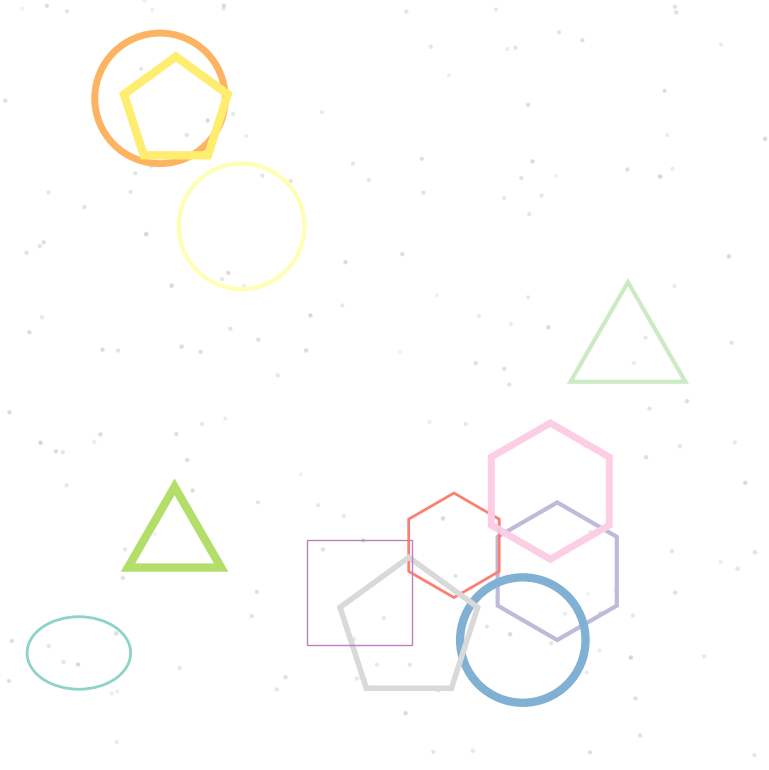[{"shape": "oval", "thickness": 1, "radius": 0.34, "center": [0.102, 0.152]}, {"shape": "circle", "thickness": 1.5, "radius": 0.41, "center": [0.314, 0.706]}, {"shape": "hexagon", "thickness": 1.5, "radius": 0.45, "center": [0.724, 0.258]}, {"shape": "hexagon", "thickness": 1, "radius": 0.34, "center": [0.59, 0.292]}, {"shape": "circle", "thickness": 3, "radius": 0.41, "center": [0.679, 0.169]}, {"shape": "circle", "thickness": 2.5, "radius": 0.42, "center": [0.208, 0.872]}, {"shape": "triangle", "thickness": 3, "radius": 0.35, "center": [0.227, 0.298]}, {"shape": "hexagon", "thickness": 2.5, "radius": 0.44, "center": [0.715, 0.362]}, {"shape": "pentagon", "thickness": 2, "radius": 0.47, "center": [0.531, 0.182]}, {"shape": "square", "thickness": 0.5, "radius": 0.34, "center": [0.467, 0.23]}, {"shape": "triangle", "thickness": 1.5, "radius": 0.43, "center": [0.816, 0.547]}, {"shape": "pentagon", "thickness": 3, "radius": 0.35, "center": [0.228, 0.856]}]